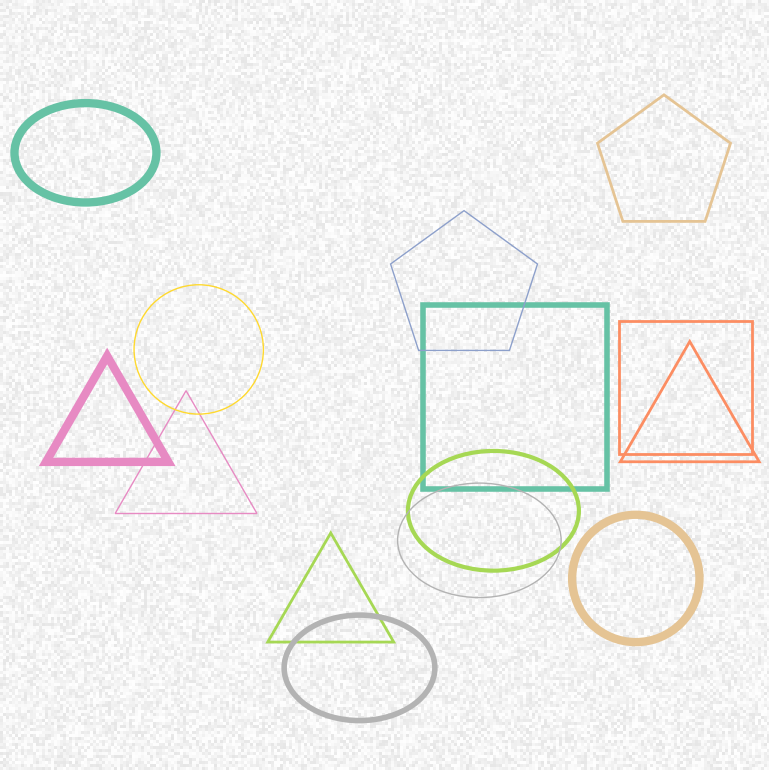[{"shape": "oval", "thickness": 3, "radius": 0.46, "center": [0.111, 0.802]}, {"shape": "square", "thickness": 2, "radius": 0.6, "center": [0.669, 0.484]}, {"shape": "triangle", "thickness": 1, "radius": 0.52, "center": [0.896, 0.452]}, {"shape": "square", "thickness": 1, "radius": 0.43, "center": [0.89, 0.497]}, {"shape": "pentagon", "thickness": 0.5, "radius": 0.5, "center": [0.603, 0.626]}, {"shape": "triangle", "thickness": 3, "radius": 0.46, "center": [0.139, 0.446]}, {"shape": "triangle", "thickness": 0.5, "radius": 0.53, "center": [0.242, 0.386]}, {"shape": "oval", "thickness": 1.5, "radius": 0.56, "center": [0.641, 0.337]}, {"shape": "triangle", "thickness": 1, "radius": 0.47, "center": [0.43, 0.213]}, {"shape": "circle", "thickness": 0.5, "radius": 0.42, "center": [0.258, 0.546]}, {"shape": "pentagon", "thickness": 1, "radius": 0.45, "center": [0.862, 0.786]}, {"shape": "circle", "thickness": 3, "radius": 0.41, "center": [0.826, 0.249]}, {"shape": "oval", "thickness": 2, "radius": 0.49, "center": [0.467, 0.133]}, {"shape": "oval", "thickness": 0.5, "radius": 0.53, "center": [0.623, 0.298]}]